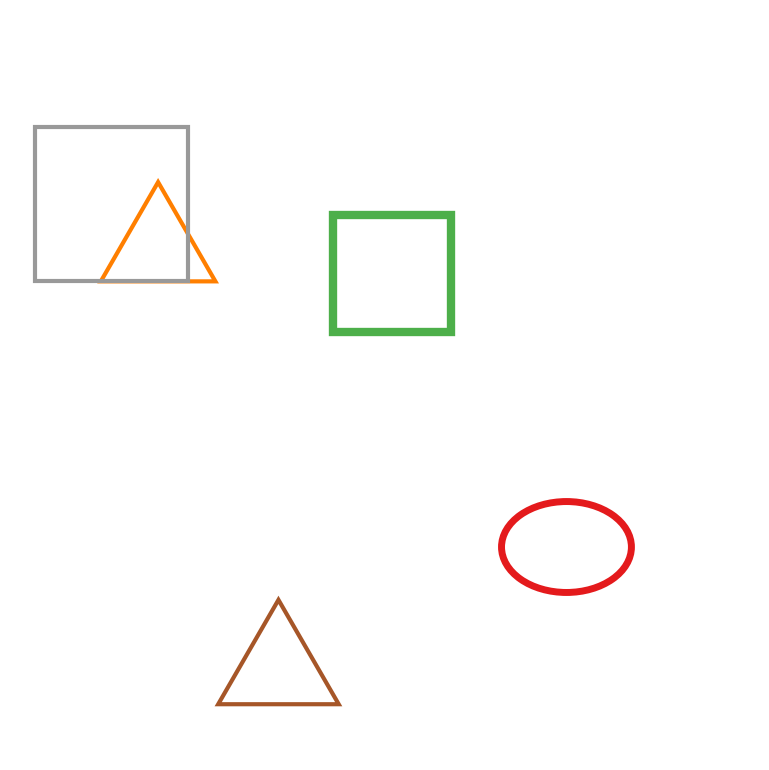[{"shape": "oval", "thickness": 2.5, "radius": 0.42, "center": [0.736, 0.29]}, {"shape": "square", "thickness": 3, "radius": 0.38, "center": [0.509, 0.644]}, {"shape": "triangle", "thickness": 1.5, "radius": 0.43, "center": [0.205, 0.678]}, {"shape": "triangle", "thickness": 1.5, "radius": 0.45, "center": [0.362, 0.131]}, {"shape": "square", "thickness": 1.5, "radius": 0.5, "center": [0.145, 0.735]}]